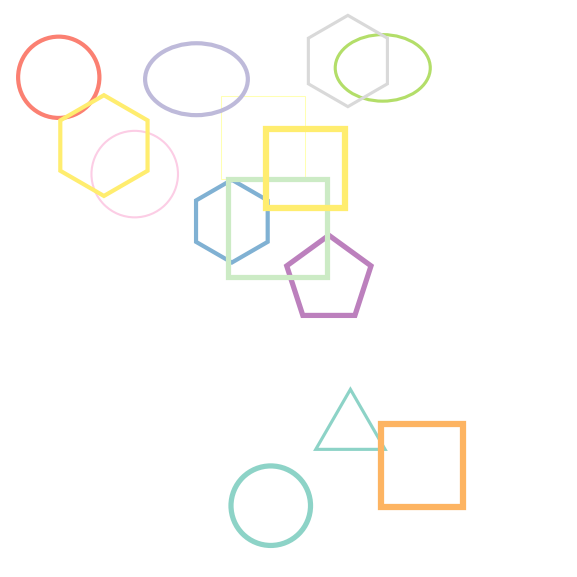[{"shape": "circle", "thickness": 2.5, "radius": 0.34, "center": [0.469, 0.123]}, {"shape": "triangle", "thickness": 1.5, "radius": 0.35, "center": [0.607, 0.256]}, {"shape": "square", "thickness": 0.5, "radius": 0.36, "center": [0.455, 0.761]}, {"shape": "oval", "thickness": 2, "radius": 0.44, "center": [0.34, 0.862]}, {"shape": "circle", "thickness": 2, "radius": 0.35, "center": [0.102, 0.865]}, {"shape": "hexagon", "thickness": 2, "radius": 0.36, "center": [0.401, 0.616]}, {"shape": "square", "thickness": 3, "radius": 0.36, "center": [0.73, 0.193]}, {"shape": "oval", "thickness": 1.5, "radius": 0.41, "center": [0.663, 0.882]}, {"shape": "circle", "thickness": 1, "radius": 0.37, "center": [0.233, 0.698]}, {"shape": "hexagon", "thickness": 1.5, "radius": 0.4, "center": [0.602, 0.894]}, {"shape": "pentagon", "thickness": 2.5, "radius": 0.38, "center": [0.569, 0.515]}, {"shape": "square", "thickness": 2.5, "radius": 0.43, "center": [0.481, 0.604]}, {"shape": "square", "thickness": 3, "radius": 0.34, "center": [0.529, 0.708]}, {"shape": "hexagon", "thickness": 2, "radius": 0.44, "center": [0.18, 0.747]}]